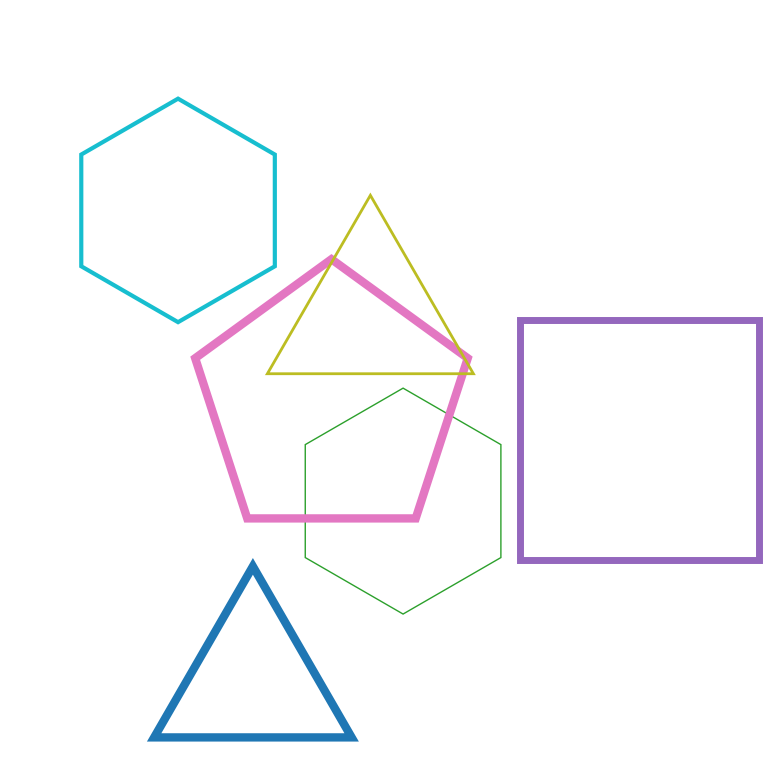[{"shape": "triangle", "thickness": 3, "radius": 0.74, "center": [0.328, 0.116]}, {"shape": "hexagon", "thickness": 0.5, "radius": 0.73, "center": [0.523, 0.349]}, {"shape": "square", "thickness": 2.5, "radius": 0.78, "center": [0.83, 0.429]}, {"shape": "pentagon", "thickness": 3, "radius": 0.93, "center": [0.43, 0.477]}, {"shape": "triangle", "thickness": 1, "radius": 0.77, "center": [0.481, 0.592]}, {"shape": "hexagon", "thickness": 1.5, "radius": 0.73, "center": [0.231, 0.727]}]